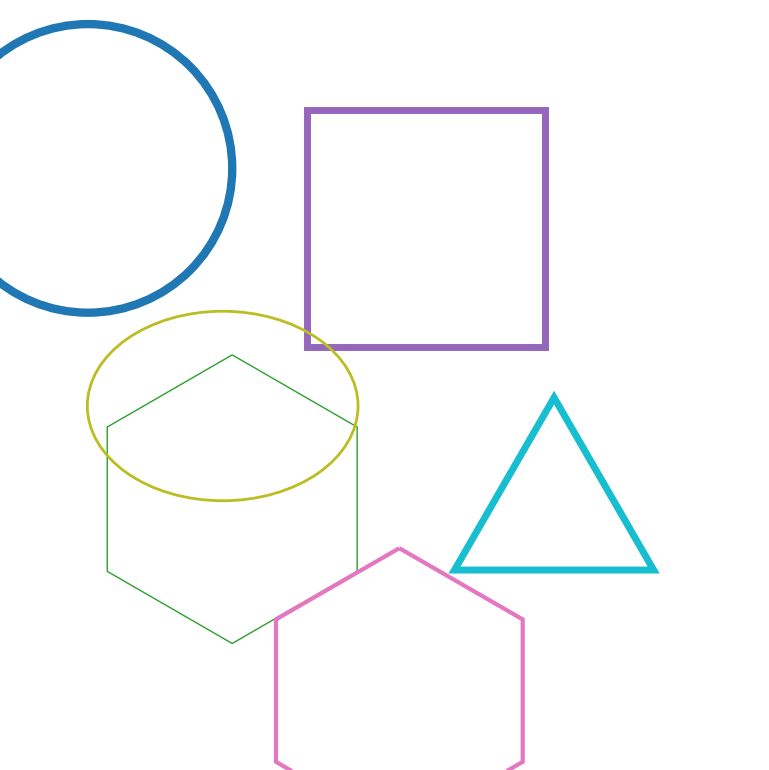[{"shape": "circle", "thickness": 3, "radius": 0.94, "center": [0.114, 0.781]}, {"shape": "hexagon", "thickness": 0.5, "radius": 0.94, "center": [0.302, 0.352]}, {"shape": "square", "thickness": 2.5, "radius": 0.77, "center": [0.553, 0.703]}, {"shape": "hexagon", "thickness": 1.5, "radius": 0.92, "center": [0.519, 0.103]}, {"shape": "oval", "thickness": 1, "radius": 0.88, "center": [0.289, 0.473]}, {"shape": "triangle", "thickness": 2.5, "radius": 0.75, "center": [0.72, 0.334]}]